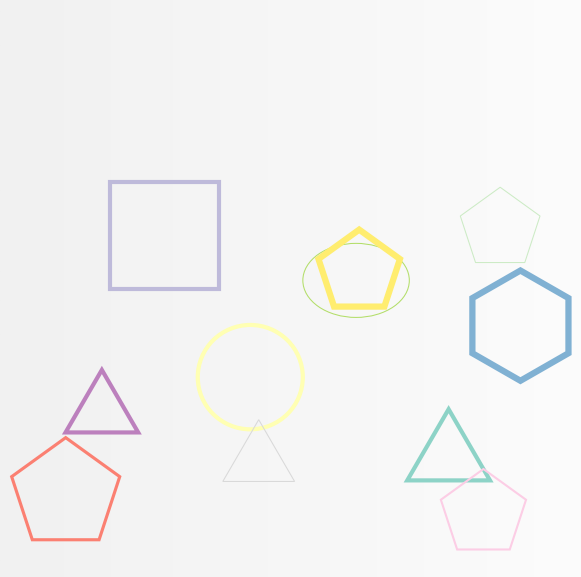[{"shape": "triangle", "thickness": 2, "radius": 0.41, "center": [0.772, 0.208]}, {"shape": "circle", "thickness": 2, "radius": 0.45, "center": [0.431, 0.346]}, {"shape": "square", "thickness": 2, "radius": 0.47, "center": [0.283, 0.591]}, {"shape": "pentagon", "thickness": 1.5, "radius": 0.49, "center": [0.113, 0.144]}, {"shape": "hexagon", "thickness": 3, "radius": 0.48, "center": [0.895, 0.435]}, {"shape": "oval", "thickness": 0.5, "radius": 0.46, "center": [0.613, 0.514]}, {"shape": "pentagon", "thickness": 1, "radius": 0.39, "center": [0.832, 0.11]}, {"shape": "triangle", "thickness": 0.5, "radius": 0.36, "center": [0.445, 0.201]}, {"shape": "triangle", "thickness": 2, "radius": 0.36, "center": [0.175, 0.286]}, {"shape": "pentagon", "thickness": 0.5, "radius": 0.36, "center": [0.86, 0.603]}, {"shape": "pentagon", "thickness": 3, "radius": 0.37, "center": [0.618, 0.528]}]